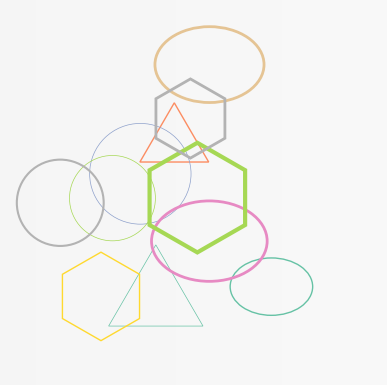[{"shape": "oval", "thickness": 1, "radius": 0.53, "center": [0.7, 0.255]}, {"shape": "triangle", "thickness": 0.5, "radius": 0.7, "center": [0.402, 0.223]}, {"shape": "triangle", "thickness": 1, "radius": 0.51, "center": [0.45, 0.63]}, {"shape": "circle", "thickness": 0.5, "radius": 0.65, "center": [0.362, 0.549]}, {"shape": "oval", "thickness": 2, "radius": 0.75, "center": [0.54, 0.374]}, {"shape": "circle", "thickness": 0.5, "radius": 0.55, "center": [0.29, 0.485]}, {"shape": "hexagon", "thickness": 3, "radius": 0.71, "center": [0.509, 0.487]}, {"shape": "hexagon", "thickness": 1, "radius": 0.57, "center": [0.261, 0.23]}, {"shape": "oval", "thickness": 2, "radius": 0.7, "center": [0.541, 0.832]}, {"shape": "hexagon", "thickness": 2, "radius": 0.51, "center": [0.491, 0.692]}, {"shape": "circle", "thickness": 1.5, "radius": 0.56, "center": [0.155, 0.473]}]